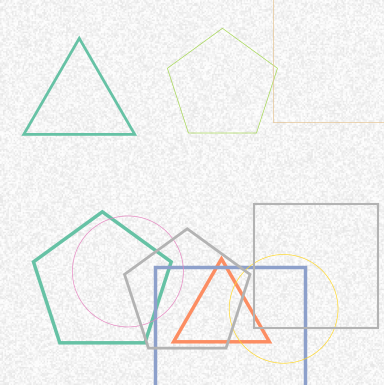[{"shape": "triangle", "thickness": 2, "radius": 0.83, "center": [0.206, 0.734]}, {"shape": "pentagon", "thickness": 2.5, "radius": 0.94, "center": [0.266, 0.262]}, {"shape": "triangle", "thickness": 2.5, "radius": 0.72, "center": [0.575, 0.184]}, {"shape": "square", "thickness": 2.5, "radius": 0.98, "center": [0.598, 0.112]}, {"shape": "circle", "thickness": 0.5, "radius": 0.72, "center": [0.332, 0.295]}, {"shape": "pentagon", "thickness": 0.5, "radius": 0.75, "center": [0.578, 0.776]}, {"shape": "circle", "thickness": 0.5, "radius": 0.71, "center": [0.737, 0.198]}, {"shape": "square", "thickness": 0.5, "radius": 0.88, "center": [0.885, 0.859]}, {"shape": "pentagon", "thickness": 2, "radius": 0.86, "center": [0.486, 0.234]}, {"shape": "square", "thickness": 1.5, "radius": 0.8, "center": [0.821, 0.31]}]